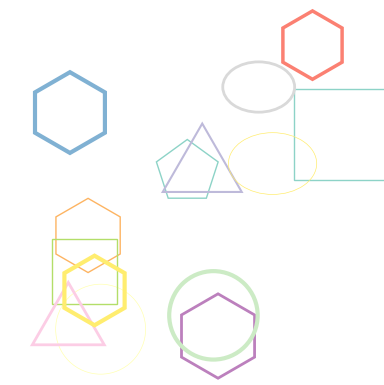[{"shape": "square", "thickness": 1, "radius": 0.59, "center": [0.881, 0.651]}, {"shape": "pentagon", "thickness": 1, "radius": 0.42, "center": [0.486, 0.553]}, {"shape": "circle", "thickness": 0.5, "radius": 0.58, "center": [0.261, 0.145]}, {"shape": "triangle", "thickness": 1.5, "radius": 0.59, "center": [0.525, 0.561]}, {"shape": "hexagon", "thickness": 2.5, "radius": 0.44, "center": [0.812, 0.883]}, {"shape": "hexagon", "thickness": 3, "radius": 0.52, "center": [0.182, 0.708]}, {"shape": "hexagon", "thickness": 1, "radius": 0.48, "center": [0.229, 0.388]}, {"shape": "square", "thickness": 1, "radius": 0.43, "center": [0.219, 0.294]}, {"shape": "triangle", "thickness": 2, "radius": 0.54, "center": [0.177, 0.158]}, {"shape": "oval", "thickness": 2, "radius": 0.47, "center": [0.672, 0.774]}, {"shape": "hexagon", "thickness": 2, "radius": 0.55, "center": [0.566, 0.127]}, {"shape": "circle", "thickness": 3, "radius": 0.57, "center": [0.554, 0.181]}, {"shape": "hexagon", "thickness": 3, "radius": 0.45, "center": [0.246, 0.246]}, {"shape": "oval", "thickness": 0.5, "radius": 0.57, "center": [0.708, 0.575]}]